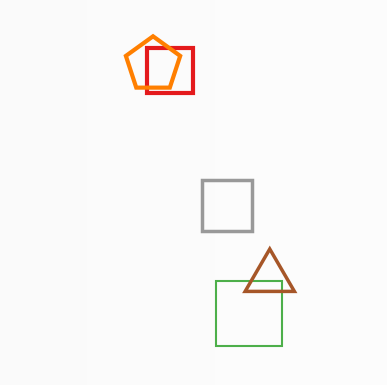[{"shape": "square", "thickness": 3, "radius": 0.29, "center": [0.439, 0.816]}, {"shape": "square", "thickness": 1.5, "radius": 0.42, "center": [0.643, 0.186]}, {"shape": "pentagon", "thickness": 3, "radius": 0.37, "center": [0.395, 0.832]}, {"shape": "triangle", "thickness": 2.5, "radius": 0.37, "center": [0.696, 0.28]}, {"shape": "square", "thickness": 2.5, "radius": 0.33, "center": [0.586, 0.466]}]